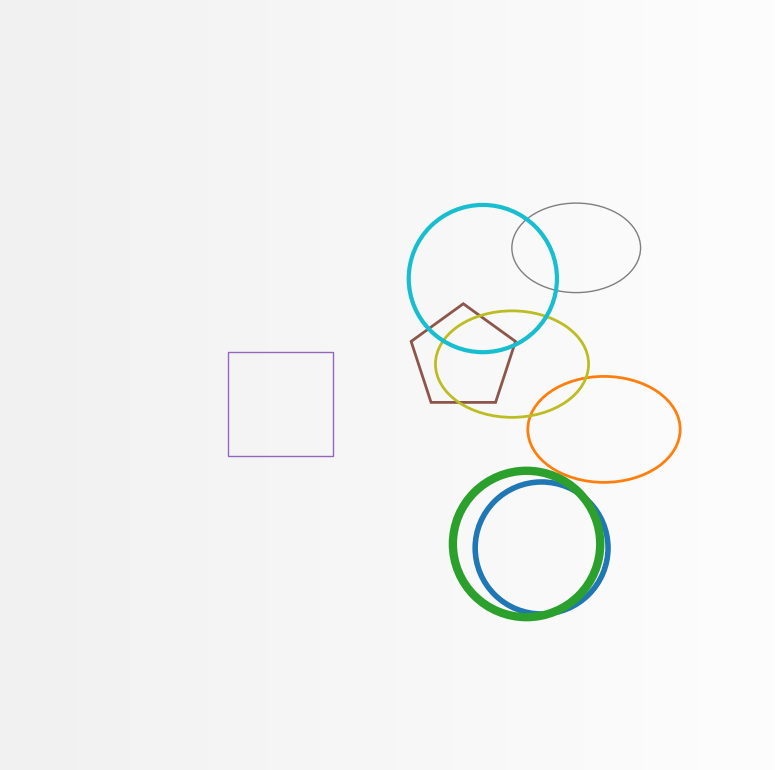[{"shape": "circle", "thickness": 2, "radius": 0.43, "center": [0.699, 0.288]}, {"shape": "oval", "thickness": 1, "radius": 0.49, "center": [0.779, 0.442]}, {"shape": "circle", "thickness": 3, "radius": 0.48, "center": [0.679, 0.294]}, {"shape": "square", "thickness": 0.5, "radius": 0.34, "center": [0.362, 0.475]}, {"shape": "pentagon", "thickness": 1, "radius": 0.35, "center": [0.598, 0.535]}, {"shape": "oval", "thickness": 0.5, "radius": 0.42, "center": [0.743, 0.678]}, {"shape": "oval", "thickness": 1, "radius": 0.49, "center": [0.661, 0.527]}, {"shape": "circle", "thickness": 1.5, "radius": 0.48, "center": [0.623, 0.638]}]